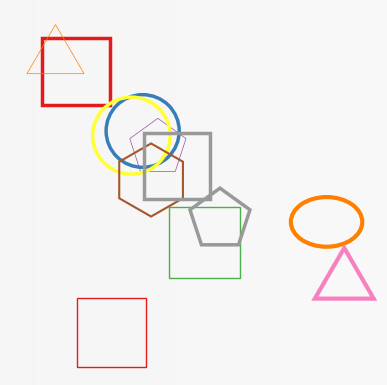[{"shape": "square", "thickness": 2.5, "radius": 0.44, "center": [0.196, 0.814]}, {"shape": "square", "thickness": 1, "radius": 0.45, "center": [0.287, 0.137]}, {"shape": "circle", "thickness": 2.5, "radius": 0.47, "center": [0.368, 0.66]}, {"shape": "square", "thickness": 1, "radius": 0.46, "center": [0.527, 0.37]}, {"shape": "pentagon", "thickness": 0.5, "radius": 0.38, "center": [0.407, 0.616]}, {"shape": "oval", "thickness": 3, "radius": 0.46, "center": [0.843, 0.424]}, {"shape": "triangle", "thickness": 0.5, "radius": 0.43, "center": [0.143, 0.851]}, {"shape": "circle", "thickness": 2.5, "radius": 0.5, "center": [0.339, 0.648]}, {"shape": "hexagon", "thickness": 1.5, "radius": 0.47, "center": [0.39, 0.532]}, {"shape": "triangle", "thickness": 3, "radius": 0.44, "center": [0.888, 0.268]}, {"shape": "square", "thickness": 2.5, "radius": 0.43, "center": [0.456, 0.569]}, {"shape": "pentagon", "thickness": 2.5, "radius": 0.41, "center": [0.568, 0.43]}]